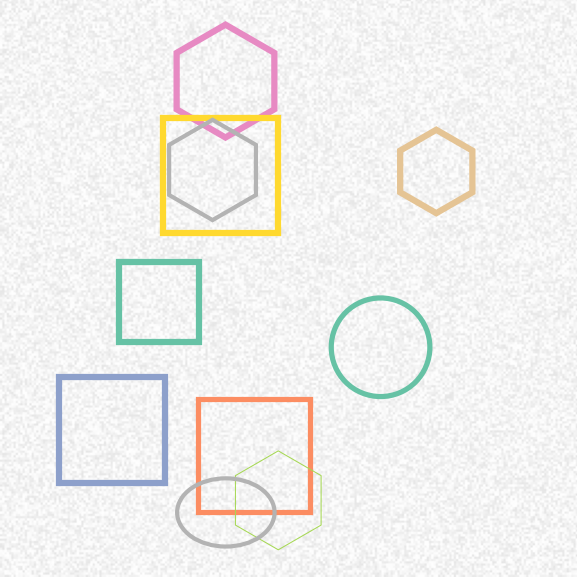[{"shape": "circle", "thickness": 2.5, "radius": 0.43, "center": [0.659, 0.398]}, {"shape": "square", "thickness": 3, "radius": 0.35, "center": [0.276, 0.477]}, {"shape": "square", "thickness": 2.5, "radius": 0.49, "center": [0.44, 0.21]}, {"shape": "square", "thickness": 3, "radius": 0.46, "center": [0.194, 0.255]}, {"shape": "hexagon", "thickness": 3, "radius": 0.49, "center": [0.39, 0.859]}, {"shape": "hexagon", "thickness": 0.5, "radius": 0.43, "center": [0.482, 0.133]}, {"shape": "square", "thickness": 3, "radius": 0.5, "center": [0.382, 0.695]}, {"shape": "hexagon", "thickness": 3, "radius": 0.36, "center": [0.755, 0.702]}, {"shape": "hexagon", "thickness": 2, "radius": 0.43, "center": [0.368, 0.705]}, {"shape": "oval", "thickness": 2, "radius": 0.42, "center": [0.391, 0.112]}]